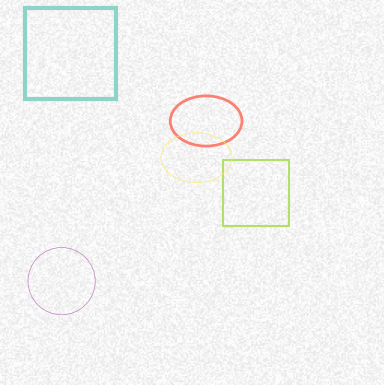[{"shape": "square", "thickness": 3, "radius": 0.59, "center": [0.184, 0.862]}, {"shape": "oval", "thickness": 2, "radius": 0.47, "center": [0.535, 0.686]}, {"shape": "square", "thickness": 1.5, "radius": 0.43, "center": [0.664, 0.498]}, {"shape": "circle", "thickness": 0.5, "radius": 0.44, "center": [0.16, 0.27]}, {"shape": "oval", "thickness": 0.5, "radius": 0.46, "center": [0.51, 0.591]}]